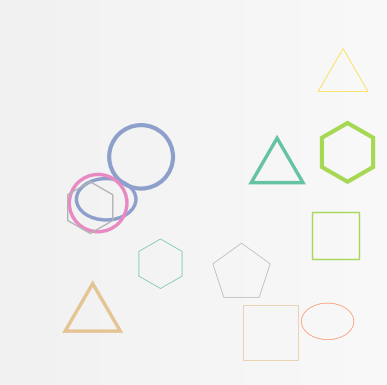[{"shape": "triangle", "thickness": 2.5, "radius": 0.39, "center": [0.715, 0.564]}, {"shape": "hexagon", "thickness": 0.5, "radius": 0.32, "center": [0.414, 0.315]}, {"shape": "oval", "thickness": 0.5, "radius": 0.34, "center": [0.845, 0.165]}, {"shape": "circle", "thickness": 3, "radius": 0.41, "center": [0.364, 0.593]}, {"shape": "oval", "thickness": 2.5, "radius": 0.38, "center": [0.274, 0.482]}, {"shape": "circle", "thickness": 2.5, "radius": 0.37, "center": [0.253, 0.473]}, {"shape": "square", "thickness": 1, "radius": 0.31, "center": [0.866, 0.388]}, {"shape": "hexagon", "thickness": 3, "radius": 0.38, "center": [0.897, 0.604]}, {"shape": "triangle", "thickness": 0.5, "radius": 0.37, "center": [0.885, 0.799]}, {"shape": "triangle", "thickness": 2.5, "radius": 0.41, "center": [0.239, 0.181]}, {"shape": "square", "thickness": 0.5, "radius": 0.35, "center": [0.699, 0.137]}, {"shape": "hexagon", "thickness": 1, "radius": 0.34, "center": [0.233, 0.461]}, {"shape": "pentagon", "thickness": 0.5, "radius": 0.39, "center": [0.623, 0.291]}]